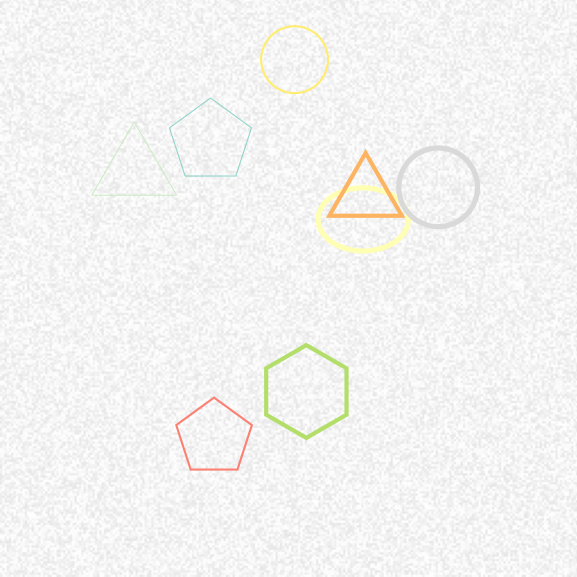[{"shape": "pentagon", "thickness": 0.5, "radius": 0.37, "center": [0.364, 0.755]}, {"shape": "oval", "thickness": 2.5, "radius": 0.39, "center": [0.629, 0.619]}, {"shape": "pentagon", "thickness": 1, "radius": 0.34, "center": [0.371, 0.242]}, {"shape": "triangle", "thickness": 2, "radius": 0.36, "center": [0.633, 0.662]}, {"shape": "hexagon", "thickness": 2, "radius": 0.4, "center": [0.53, 0.321]}, {"shape": "circle", "thickness": 2.5, "radius": 0.34, "center": [0.759, 0.675]}, {"shape": "triangle", "thickness": 0.5, "radius": 0.42, "center": [0.232, 0.703]}, {"shape": "circle", "thickness": 1, "radius": 0.29, "center": [0.51, 0.896]}]